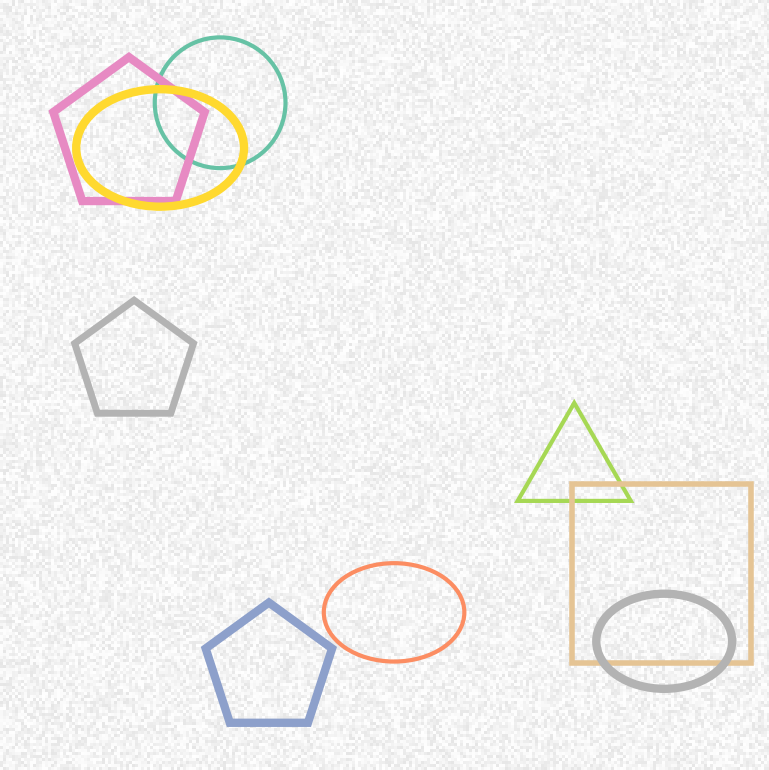[{"shape": "circle", "thickness": 1.5, "radius": 0.42, "center": [0.286, 0.867]}, {"shape": "oval", "thickness": 1.5, "radius": 0.46, "center": [0.512, 0.205]}, {"shape": "pentagon", "thickness": 3, "radius": 0.43, "center": [0.349, 0.131]}, {"shape": "pentagon", "thickness": 3, "radius": 0.52, "center": [0.168, 0.822]}, {"shape": "triangle", "thickness": 1.5, "radius": 0.42, "center": [0.746, 0.392]}, {"shape": "oval", "thickness": 3, "radius": 0.54, "center": [0.208, 0.808]}, {"shape": "square", "thickness": 2, "radius": 0.58, "center": [0.859, 0.255]}, {"shape": "pentagon", "thickness": 2.5, "radius": 0.41, "center": [0.174, 0.529]}, {"shape": "oval", "thickness": 3, "radius": 0.44, "center": [0.863, 0.167]}]